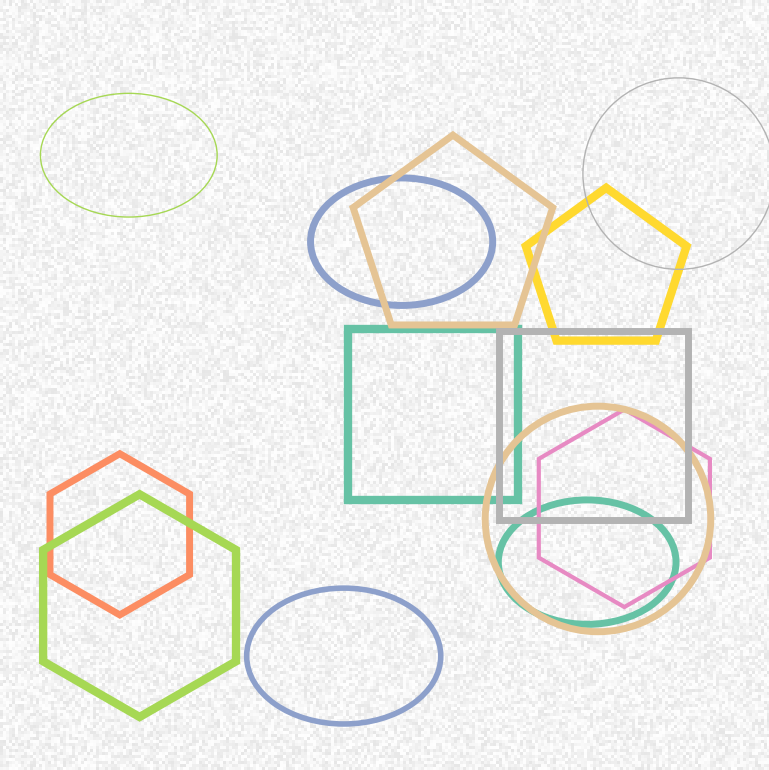[{"shape": "square", "thickness": 3, "radius": 0.55, "center": [0.562, 0.462]}, {"shape": "oval", "thickness": 2.5, "radius": 0.58, "center": [0.763, 0.27]}, {"shape": "hexagon", "thickness": 2.5, "radius": 0.52, "center": [0.156, 0.306]}, {"shape": "oval", "thickness": 2, "radius": 0.63, "center": [0.446, 0.148]}, {"shape": "oval", "thickness": 2.5, "radius": 0.59, "center": [0.522, 0.686]}, {"shape": "hexagon", "thickness": 1.5, "radius": 0.64, "center": [0.811, 0.34]}, {"shape": "oval", "thickness": 0.5, "radius": 0.57, "center": [0.167, 0.798]}, {"shape": "hexagon", "thickness": 3, "radius": 0.72, "center": [0.181, 0.213]}, {"shape": "pentagon", "thickness": 3, "radius": 0.55, "center": [0.787, 0.646]}, {"shape": "pentagon", "thickness": 2.5, "radius": 0.68, "center": [0.588, 0.688]}, {"shape": "circle", "thickness": 2.5, "radius": 0.73, "center": [0.777, 0.326]}, {"shape": "circle", "thickness": 0.5, "radius": 0.62, "center": [0.881, 0.775]}, {"shape": "square", "thickness": 2.5, "radius": 0.61, "center": [0.771, 0.447]}]